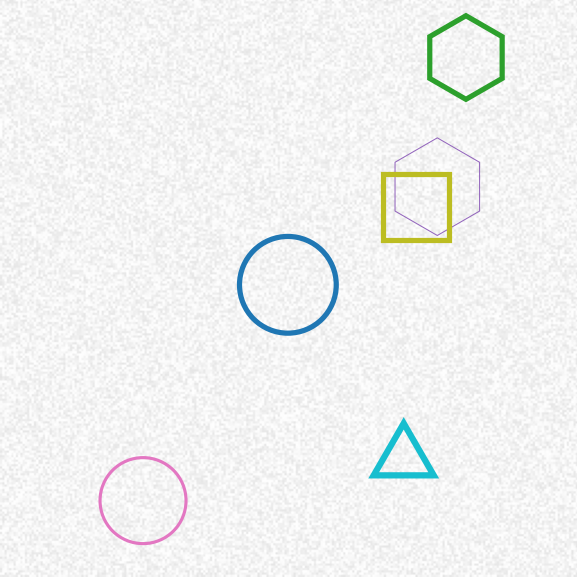[{"shape": "circle", "thickness": 2.5, "radius": 0.42, "center": [0.498, 0.506]}, {"shape": "hexagon", "thickness": 2.5, "radius": 0.36, "center": [0.807, 0.9]}, {"shape": "hexagon", "thickness": 0.5, "radius": 0.42, "center": [0.757, 0.676]}, {"shape": "circle", "thickness": 1.5, "radius": 0.37, "center": [0.248, 0.132]}, {"shape": "square", "thickness": 2.5, "radius": 0.29, "center": [0.721, 0.641]}, {"shape": "triangle", "thickness": 3, "radius": 0.3, "center": [0.699, 0.206]}]